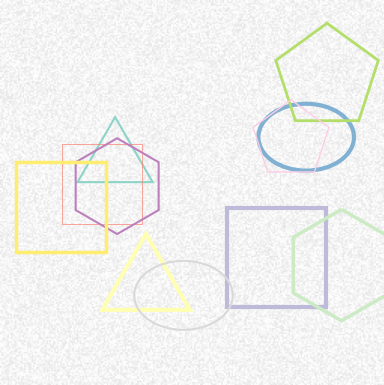[{"shape": "triangle", "thickness": 1.5, "radius": 0.56, "center": [0.299, 0.583]}, {"shape": "triangle", "thickness": 3, "radius": 0.66, "center": [0.379, 0.261]}, {"shape": "square", "thickness": 3, "radius": 0.64, "center": [0.719, 0.331]}, {"shape": "square", "thickness": 0.5, "radius": 0.52, "center": [0.265, 0.522]}, {"shape": "oval", "thickness": 3, "radius": 0.62, "center": [0.795, 0.644]}, {"shape": "pentagon", "thickness": 2, "radius": 0.7, "center": [0.849, 0.8]}, {"shape": "pentagon", "thickness": 1, "radius": 0.52, "center": [0.756, 0.637]}, {"shape": "oval", "thickness": 1.5, "radius": 0.64, "center": [0.477, 0.233]}, {"shape": "hexagon", "thickness": 1.5, "radius": 0.62, "center": [0.304, 0.516]}, {"shape": "hexagon", "thickness": 2.5, "radius": 0.72, "center": [0.887, 0.311]}, {"shape": "square", "thickness": 2.5, "radius": 0.58, "center": [0.159, 0.462]}]